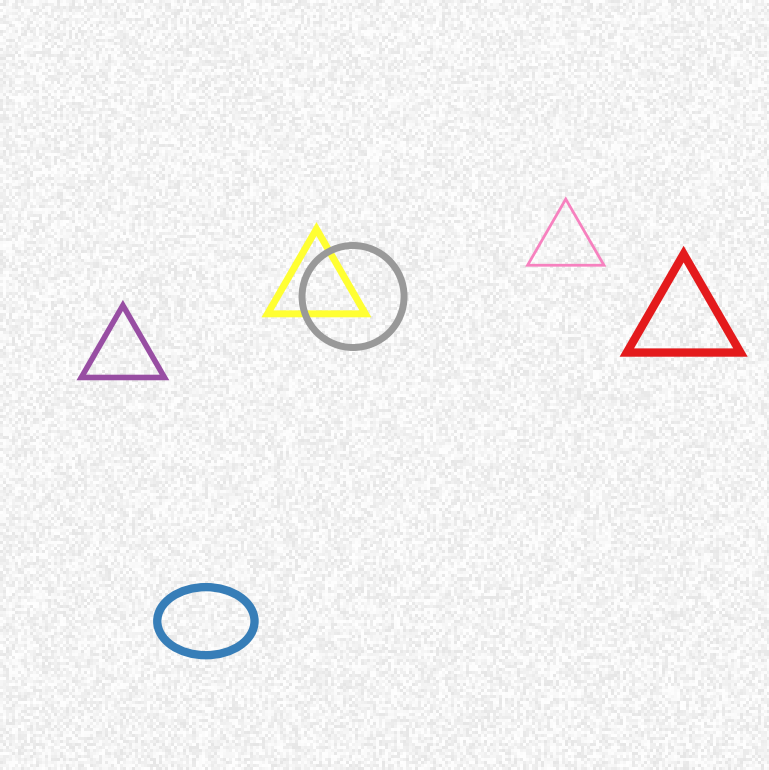[{"shape": "triangle", "thickness": 3, "radius": 0.43, "center": [0.888, 0.585]}, {"shape": "oval", "thickness": 3, "radius": 0.32, "center": [0.267, 0.193]}, {"shape": "triangle", "thickness": 2, "radius": 0.31, "center": [0.16, 0.541]}, {"shape": "triangle", "thickness": 2.5, "radius": 0.37, "center": [0.411, 0.629]}, {"shape": "triangle", "thickness": 1, "radius": 0.29, "center": [0.735, 0.684]}, {"shape": "circle", "thickness": 2.5, "radius": 0.33, "center": [0.459, 0.615]}]